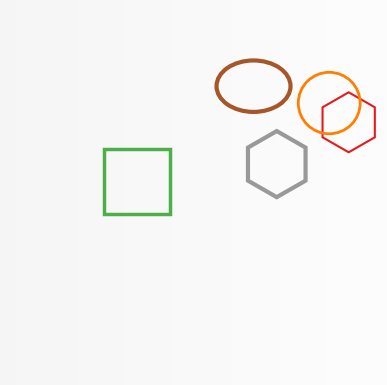[{"shape": "hexagon", "thickness": 1.5, "radius": 0.39, "center": [0.9, 0.682]}, {"shape": "square", "thickness": 2.5, "radius": 0.42, "center": [0.354, 0.529]}, {"shape": "circle", "thickness": 2, "radius": 0.4, "center": [0.85, 0.732]}, {"shape": "oval", "thickness": 3, "radius": 0.48, "center": [0.654, 0.776]}, {"shape": "hexagon", "thickness": 3, "radius": 0.43, "center": [0.714, 0.574]}]